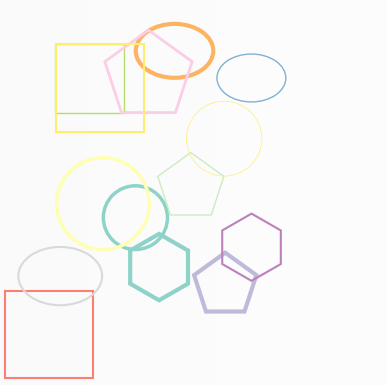[{"shape": "hexagon", "thickness": 3, "radius": 0.43, "center": [0.411, 0.306]}, {"shape": "circle", "thickness": 2.5, "radius": 0.41, "center": [0.349, 0.435]}, {"shape": "circle", "thickness": 2.5, "radius": 0.6, "center": [0.266, 0.471]}, {"shape": "pentagon", "thickness": 3, "radius": 0.42, "center": [0.581, 0.259]}, {"shape": "square", "thickness": 1.5, "radius": 0.57, "center": [0.126, 0.131]}, {"shape": "oval", "thickness": 1, "radius": 0.44, "center": [0.649, 0.797]}, {"shape": "oval", "thickness": 3, "radius": 0.5, "center": [0.45, 0.868]}, {"shape": "square", "thickness": 1, "radius": 0.44, "center": [0.231, 0.796]}, {"shape": "pentagon", "thickness": 2, "radius": 0.59, "center": [0.383, 0.803]}, {"shape": "oval", "thickness": 1.5, "radius": 0.54, "center": [0.155, 0.283]}, {"shape": "hexagon", "thickness": 1.5, "radius": 0.44, "center": [0.649, 0.358]}, {"shape": "pentagon", "thickness": 1, "radius": 0.45, "center": [0.492, 0.514]}, {"shape": "circle", "thickness": 0.5, "radius": 0.49, "center": [0.579, 0.64]}, {"shape": "square", "thickness": 1.5, "radius": 0.57, "center": [0.258, 0.771]}]